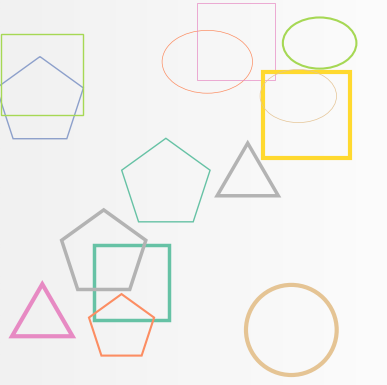[{"shape": "pentagon", "thickness": 1, "radius": 0.6, "center": [0.428, 0.521]}, {"shape": "square", "thickness": 2.5, "radius": 0.48, "center": [0.339, 0.266]}, {"shape": "pentagon", "thickness": 1.5, "radius": 0.44, "center": [0.314, 0.148]}, {"shape": "oval", "thickness": 0.5, "radius": 0.58, "center": [0.535, 0.84]}, {"shape": "pentagon", "thickness": 1, "radius": 0.59, "center": [0.103, 0.735]}, {"shape": "square", "thickness": 0.5, "radius": 0.5, "center": [0.609, 0.892]}, {"shape": "triangle", "thickness": 3, "radius": 0.45, "center": [0.109, 0.172]}, {"shape": "oval", "thickness": 1.5, "radius": 0.47, "center": [0.825, 0.888]}, {"shape": "square", "thickness": 1, "radius": 0.53, "center": [0.108, 0.806]}, {"shape": "square", "thickness": 3, "radius": 0.56, "center": [0.791, 0.701]}, {"shape": "oval", "thickness": 0.5, "radius": 0.49, "center": [0.77, 0.751]}, {"shape": "circle", "thickness": 3, "radius": 0.59, "center": [0.752, 0.143]}, {"shape": "pentagon", "thickness": 2.5, "radius": 0.57, "center": [0.268, 0.341]}, {"shape": "triangle", "thickness": 2.5, "radius": 0.46, "center": [0.639, 0.537]}]